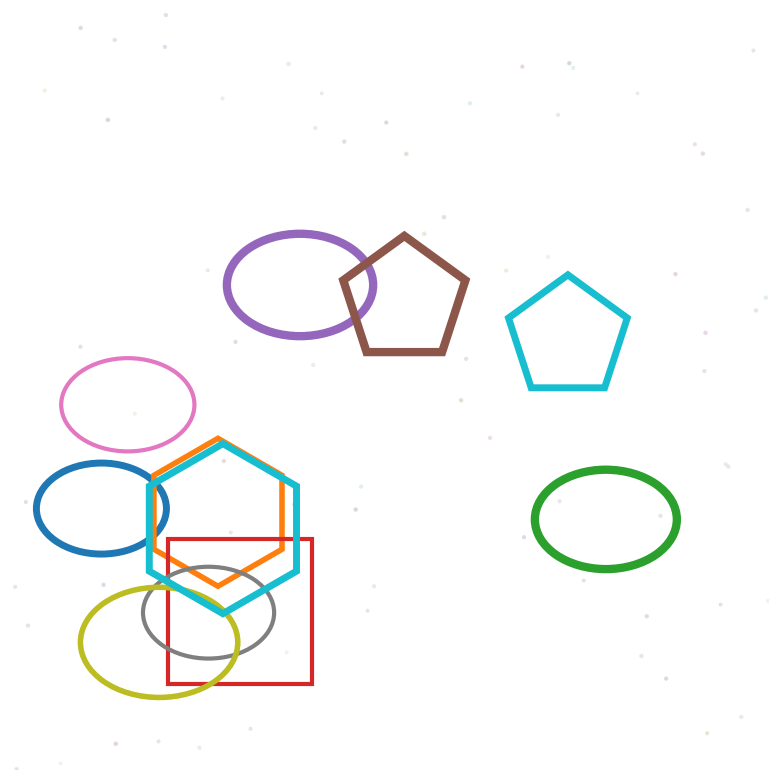[{"shape": "oval", "thickness": 2.5, "radius": 0.42, "center": [0.132, 0.34]}, {"shape": "hexagon", "thickness": 2, "radius": 0.48, "center": [0.283, 0.335]}, {"shape": "oval", "thickness": 3, "radius": 0.46, "center": [0.787, 0.325]}, {"shape": "square", "thickness": 1.5, "radius": 0.47, "center": [0.312, 0.206]}, {"shape": "oval", "thickness": 3, "radius": 0.47, "center": [0.39, 0.63]}, {"shape": "pentagon", "thickness": 3, "radius": 0.42, "center": [0.525, 0.61]}, {"shape": "oval", "thickness": 1.5, "radius": 0.43, "center": [0.166, 0.474]}, {"shape": "oval", "thickness": 1.5, "radius": 0.43, "center": [0.271, 0.204]}, {"shape": "oval", "thickness": 2, "radius": 0.51, "center": [0.207, 0.166]}, {"shape": "pentagon", "thickness": 2.5, "radius": 0.41, "center": [0.738, 0.562]}, {"shape": "hexagon", "thickness": 2.5, "radius": 0.55, "center": [0.289, 0.313]}]